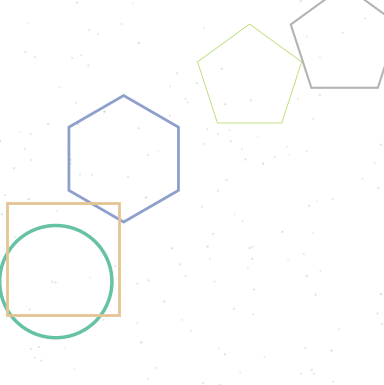[{"shape": "circle", "thickness": 2.5, "radius": 0.73, "center": [0.145, 0.269]}, {"shape": "hexagon", "thickness": 2, "radius": 0.82, "center": [0.321, 0.588]}, {"shape": "pentagon", "thickness": 0.5, "radius": 0.71, "center": [0.648, 0.795]}, {"shape": "square", "thickness": 2, "radius": 0.72, "center": [0.164, 0.328]}, {"shape": "pentagon", "thickness": 1.5, "radius": 0.74, "center": [0.895, 0.891]}]